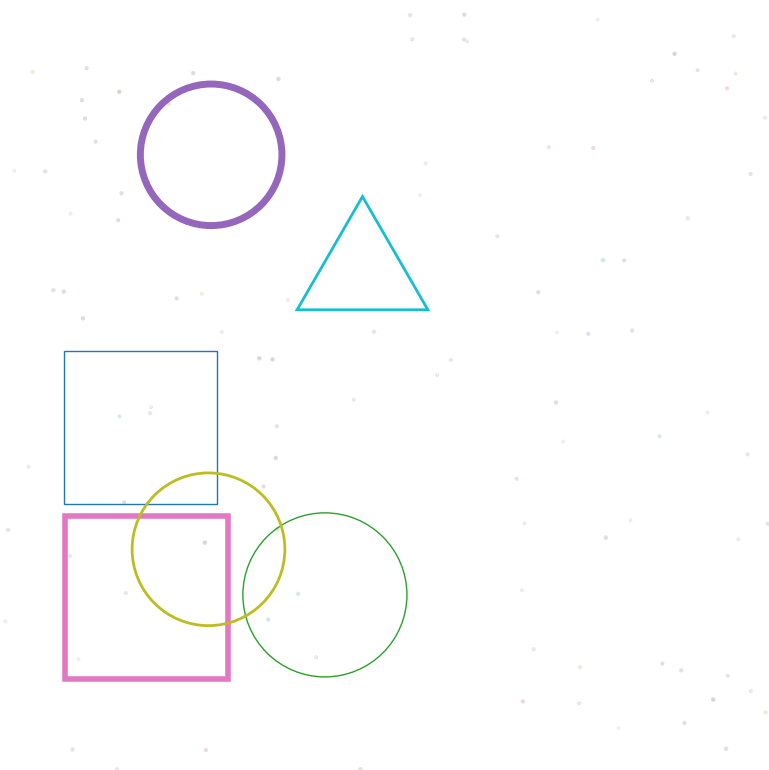[{"shape": "square", "thickness": 0.5, "radius": 0.5, "center": [0.183, 0.445]}, {"shape": "circle", "thickness": 0.5, "radius": 0.53, "center": [0.422, 0.227]}, {"shape": "circle", "thickness": 2.5, "radius": 0.46, "center": [0.274, 0.799]}, {"shape": "square", "thickness": 2, "radius": 0.53, "center": [0.19, 0.223]}, {"shape": "circle", "thickness": 1, "radius": 0.5, "center": [0.271, 0.287]}, {"shape": "triangle", "thickness": 1, "radius": 0.49, "center": [0.471, 0.647]}]